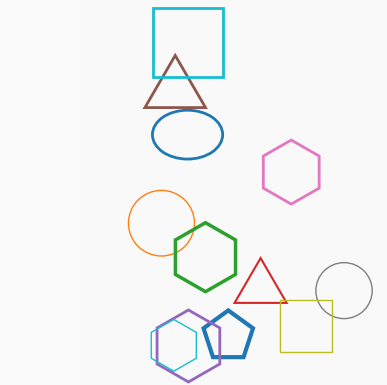[{"shape": "pentagon", "thickness": 3, "radius": 0.34, "center": [0.589, 0.127]}, {"shape": "oval", "thickness": 2, "radius": 0.45, "center": [0.484, 0.65]}, {"shape": "circle", "thickness": 1, "radius": 0.43, "center": [0.417, 0.42]}, {"shape": "hexagon", "thickness": 2.5, "radius": 0.45, "center": [0.53, 0.332]}, {"shape": "triangle", "thickness": 1.5, "radius": 0.39, "center": [0.673, 0.252]}, {"shape": "hexagon", "thickness": 2, "radius": 0.47, "center": [0.486, 0.101]}, {"shape": "triangle", "thickness": 2, "radius": 0.45, "center": [0.452, 0.766]}, {"shape": "hexagon", "thickness": 2, "radius": 0.42, "center": [0.752, 0.553]}, {"shape": "circle", "thickness": 1, "radius": 0.36, "center": [0.888, 0.245]}, {"shape": "square", "thickness": 1, "radius": 0.34, "center": [0.79, 0.153]}, {"shape": "square", "thickness": 2, "radius": 0.45, "center": [0.484, 0.889]}, {"shape": "hexagon", "thickness": 1, "radius": 0.34, "center": [0.449, 0.103]}]